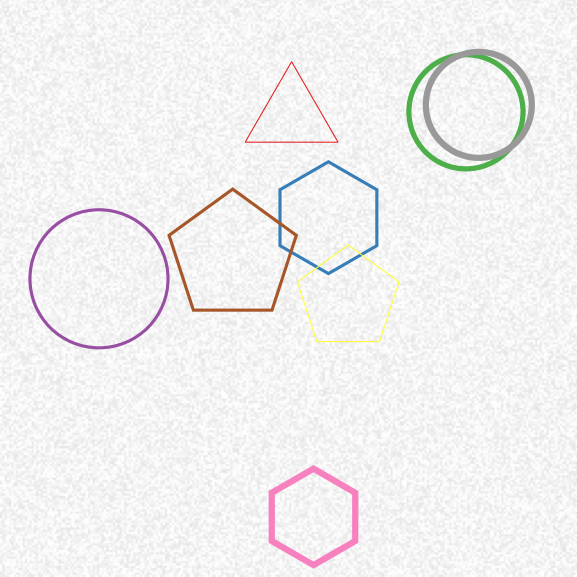[{"shape": "triangle", "thickness": 0.5, "radius": 0.46, "center": [0.505, 0.799]}, {"shape": "hexagon", "thickness": 1.5, "radius": 0.48, "center": [0.569, 0.622]}, {"shape": "circle", "thickness": 2.5, "radius": 0.49, "center": [0.807, 0.806]}, {"shape": "circle", "thickness": 1.5, "radius": 0.6, "center": [0.171, 0.516]}, {"shape": "pentagon", "thickness": 0.5, "radius": 0.46, "center": [0.603, 0.482]}, {"shape": "pentagon", "thickness": 1.5, "radius": 0.58, "center": [0.403, 0.556]}, {"shape": "hexagon", "thickness": 3, "radius": 0.42, "center": [0.543, 0.104]}, {"shape": "circle", "thickness": 3, "radius": 0.46, "center": [0.829, 0.818]}]